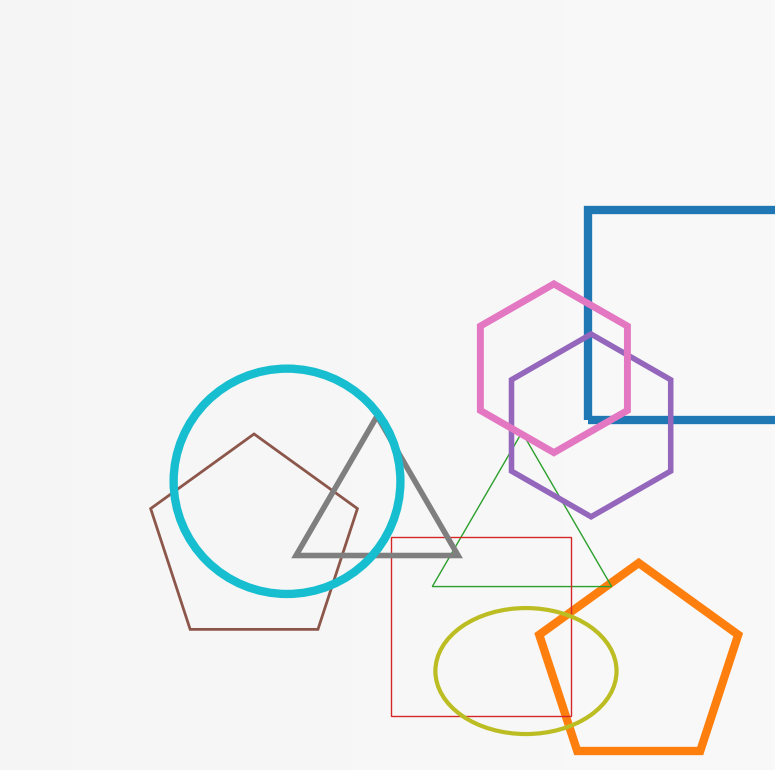[{"shape": "square", "thickness": 3, "radius": 0.68, "center": [0.895, 0.591]}, {"shape": "pentagon", "thickness": 3, "radius": 0.67, "center": [0.824, 0.134]}, {"shape": "triangle", "thickness": 0.5, "radius": 0.67, "center": [0.674, 0.305]}, {"shape": "square", "thickness": 0.5, "radius": 0.58, "center": [0.621, 0.187]}, {"shape": "hexagon", "thickness": 2, "radius": 0.59, "center": [0.763, 0.447]}, {"shape": "pentagon", "thickness": 1, "radius": 0.7, "center": [0.328, 0.296]}, {"shape": "hexagon", "thickness": 2.5, "radius": 0.55, "center": [0.715, 0.522]}, {"shape": "triangle", "thickness": 2, "radius": 0.6, "center": [0.487, 0.339]}, {"shape": "oval", "thickness": 1.5, "radius": 0.58, "center": [0.679, 0.129]}, {"shape": "circle", "thickness": 3, "radius": 0.73, "center": [0.37, 0.375]}]